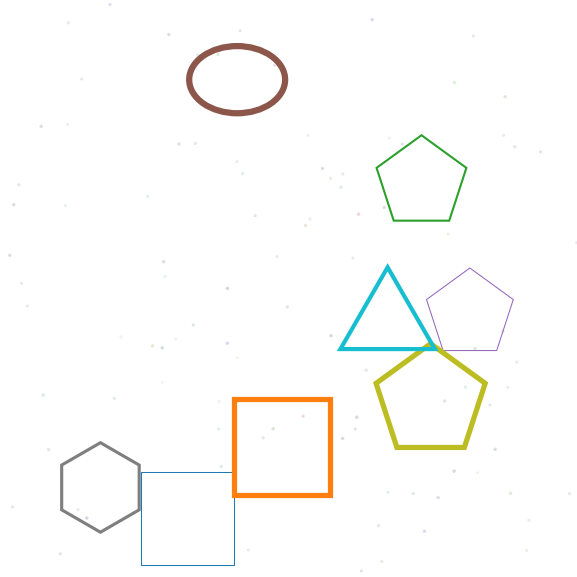[{"shape": "square", "thickness": 0.5, "radius": 0.4, "center": [0.325, 0.101]}, {"shape": "square", "thickness": 2.5, "radius": 0.42, "center": [0.488, 0.225]}, {"shape": "pentagon", "thickness": 1, "radius": 0.41, "center": [0.73, 0.683]}, {"shape": "pentagon", "thickness": 0.5, "radius": 0.39, "center": [0.814, 0.456]}, {"shape": "oval", "thickness": 3, "radius": 0.42, "center": [0.411, 0.861]}, {"shape": "hexagon", "thickness": 1.5, "radius": 0.39, "center": [0.174, 0.155]}, {"shape": "pentagon", "thickness": 2.5, "radius": 0.5, "center": [0.746, 0.305]}, {"shape": "triangle", "thickness": 2, "radius": 0.47, "center": [0.671, 0.442]}]